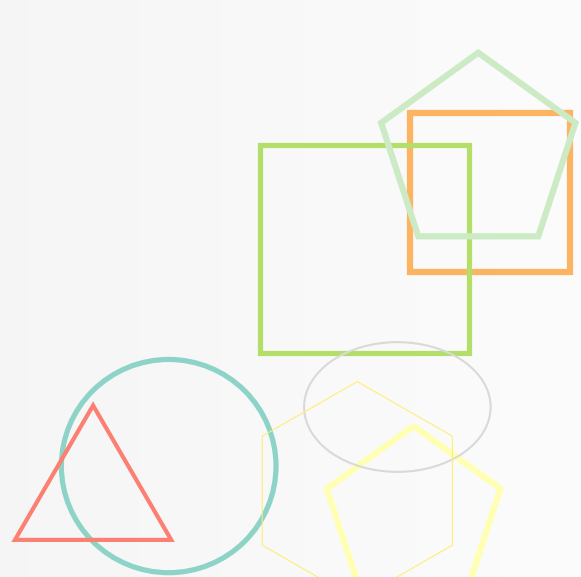[{"shape": "circle", "thickness": 2.5, "radius": 0.92, "center": [0.29, 0.192]}, {"shape": "pentagon", "thickness": 3, "radius": 0.78, "center": [0.712, 0.104]}, {"shape": "triangle", "thickness": 2, "radius": 0.78, "center": [0.16, 0.142]}, {"shape": "square", "thickness": 3, "radius": 0.69, "center": [0.843, 0.666]}, {"shape": "square", "thickness": 2.5, "radius": 0.9, "center": [0.627, 0.568]}, {"shape": "oval", "thickness": 1, "radius": 0.8, "center": [0.684, 0.294]}, {"shape": "pentagon", "thickness": 3, "radius": 0.88, "center": [0.823, 0.732]}, {"shape": "hexagon", "thickness": 0.5, "radius": 0.94, "center": [0.615, 0.149]}]